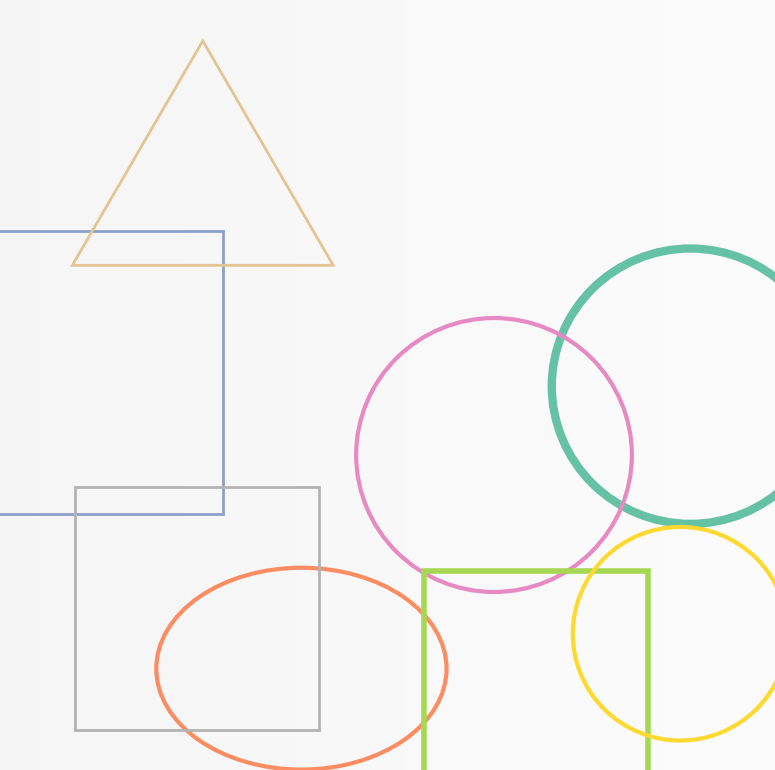[{"shape": "circle", "thickness": 3, "radius": 0.89, "center": [0.891, 0.498]}, {"shape": "oval", "thickness": 1.5, "radius": 0.94, "center": [0.389, 0.132]}, {"shape": "square", "thickness": 1, "radius": 0.92, "center": [0.104, 0.516]}, {"shape": "circle", "thickness": 1.5, "radius": 0.89, "center": [0.637, 0.409]}, {"shape": "square", "thickness": 2, "radius": 0.72, "center": [0.692, 0.114]}, {"shape": "circle", "thickness": 1.5, "radius": 0.69, "center": [0.878, 0.177]}, {"shape": "triangle", "thickness": 1, "radius": 0.97, "center": [0.262, 0.753]}, {"shape": "square", "thickness": 1, "radius": 0.79, "center": [0.254, 0.209]}]